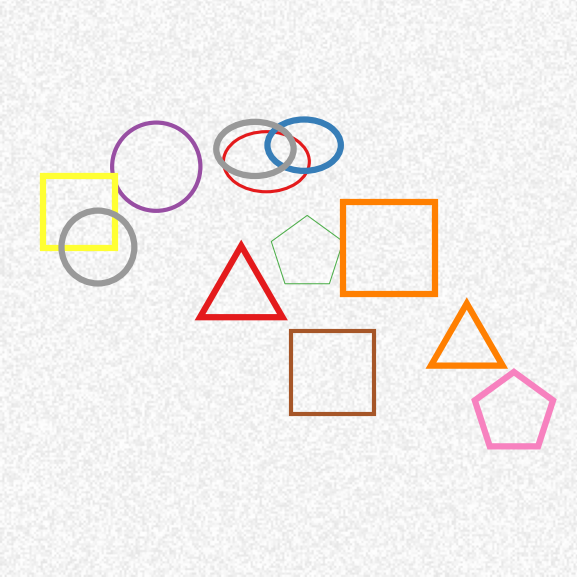[{"shape": "oval", "thickness": 1.5, "radius": 0.37, "center": [0.461, 0.719]}, {"shape": "triangle", "thickness": 3, "radius": 0.41, "center": [0.418, 0.491]}, {"shape": "oval", "thickness": 3, "radius": 0.32, "center": [0.527, 0.748]}, {"shape": "pentagon", "thickness": 0.5, "radius": 0.33, "center": [0.532, 0.561]}, {"shape": "circle", "thickness": 2, "radius": 0.38, "center": [0.271, 0.71]}, {"shape": "square", "thickness": 3, "radius": 0.4, "center": [0.673, 0.569]}, {"shape": "triangle", "thickness": 3, "radius": 0.36, "center": [0.808, 0.402]}, {"shape": "square", "thickness": 3, "radius": 0.31, "center": [0.137, 0.632]}, {"shape": "square", "thickness": 2, "radius": 0.36, "center": [0.576, 0.354]}, {"shape": "pentagon", "thickness": 3, "radius": 0.36, "center": [0.89, 0.284]}, {"shape": "circle", "thickness": 3, "radius": 0.32, "center": [0.17, 0.571]}, {"shape": "oval", "thickness": 3, "radius": 0.33, "center": [0.441, 0.741]}]